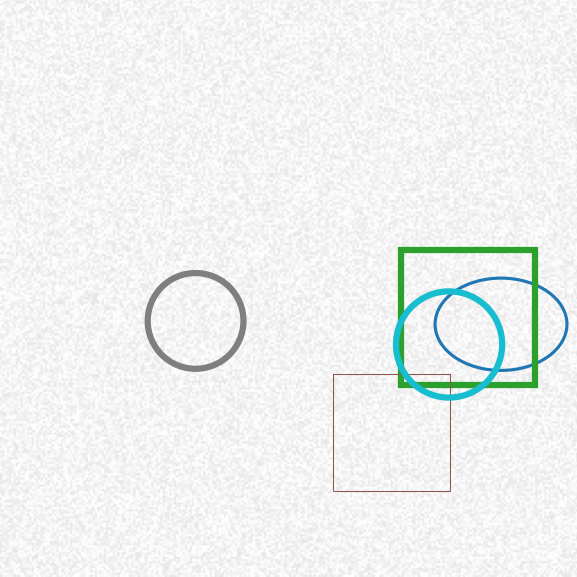[{"shape": "oval", "thickness": 1.5, "radius": 0.57, "center": [0.868, 0.438]}, {"shape": "square", "thickness": 3, "radius": 0.58, "center": [0.81, 0.45]}, {"shape": "square", "thickness": 0.5, "radius": 0.51, "center": [0.678, 0.251]}, {"shape": "circle", "thickness": 3, "radius": 0.41, "center": [0.339, 0.443]}, {"shape": "circle", "thickness": 3, "radius": 0.46, "center": [0.778, 0.403]}]